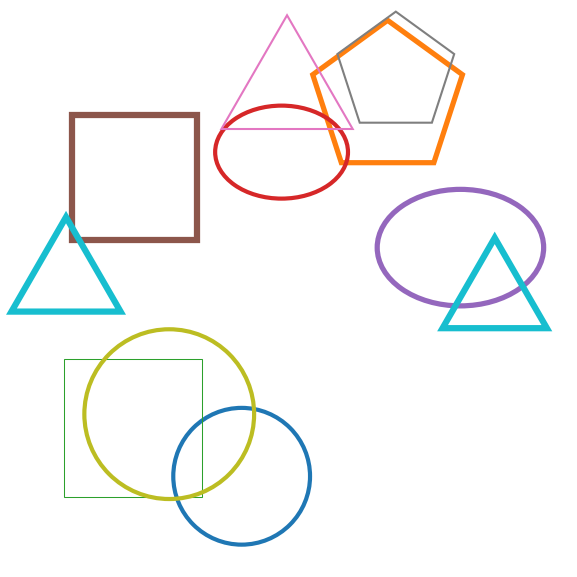[{"shape": "circle", "thickness": 2, "radius": 0.59, "center": [0.418, 0.174]}, {"shape": "pentagon", "thickness": 2.5, "radius": 0.68, "center": [0.671, 0.828]}, {"shape": "square", "thickness": 0.5, "radius": 0.6, "center": [0.23, 0.259]}, {"shape": "oval", "thickness": 2, "radius": 0.58, "center": [0.488, 0.736]}, {"shape": "oval", "thickness": 2.5, "radius": 0.72, "center": [0.797, 0.57]}, {"shape": "square", "thickness": 3, "radius": 0.54, "center": [0.233, 0.692]}, {"shape": "triangle", "thickness": 1, "radius": 0.66, "center": [0.497, 0.841]}, {"shape": "pentagon", "thickness": 1, "radius": 0.53, "center": [0.685, 0.873]}, {"shape": "circle", "thickness": 2, "radius": 0.73, "center": [0.293, 0.282]}, {"shape": "triangle", "thickness": 3, "radius": 0.55, "center": [0.114, 0.514]}, {"shape": "triangle", "thickness": 3, "radius": 0.52, "center": [0.857, 0.483]}]